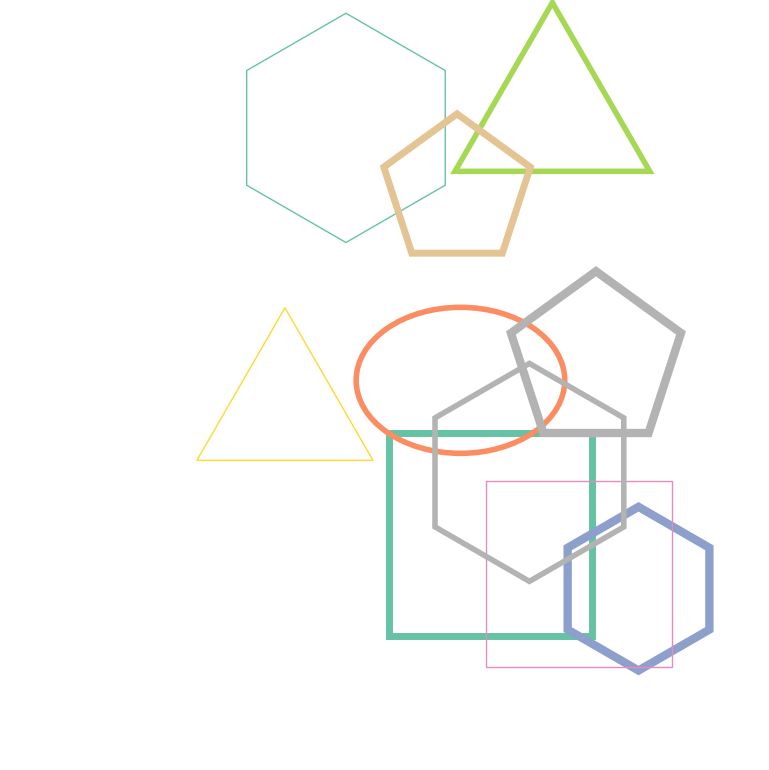[{"shape": "square", "thickness": 2.5, "radius": 0.66, "center": [0.637, 0.306]}, {"shape": "hexagon", "thickness": 0.5, "radius": 0.74, "center": [0.449, 0.834]}, {"shape": "oval", "thickness": 2, "radius": 0.68, "center": [0.598, 0.506]}, {"shape": "hexagon", "thickness": 3, "radius": 0.53, "center": [0.829, 0.235]}, {"shape": "square", "thickness": 0.5, "radius": 0.6, "center": [0.752, 0.254]}, {"shape": "triangle", "thickness": 2, "radius": 0.73, "center": [0.717, 0.851]}, {"shape": "triangle", "thickness": 0.5, "radius": 0.66, "center": [0.37, 0.468]}, {"shape": "pentagon", "thickness": 2.5, "radius": 0.5, "center": [0.594, 0.752]}, {"shape": "hexagon", "thickness": 2, "radius": 0.71, "center": [0.688, 0.386]}, {"shape": "pentagon", "thickness": 3, "radius": 0.58, "center": [0.774, 0.532]}]